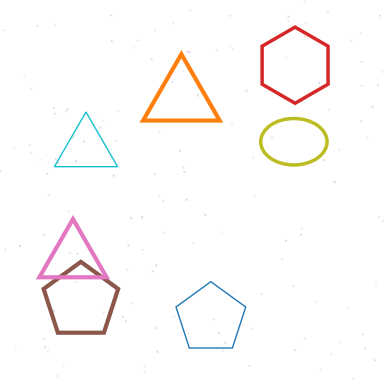[{"shape": "pentagon", "thickness": 1, "radius": 0.48, "center": [0.548, 0.173]}, {"shape": "triangle", "thickness": 3, "radius": 0.57, "center": [0.471, 0.744]}, {"shape": "hexagon", "thickness": 2.5, "radius": 0.49, "center": [0.766, 0.831]}, {"shape": "pentagon", "thickness": 3, "radius": 0.51, "center": [0.21, 0.218]}, {"shape": "triangle", "thickness": 3, "radius": 0.5, "center": [0.19, 0.33]}, {"shape": "oval", "thickness": 2.5, "radius": 0.43, "center": [0.763, 0.632]}, {"shape": "triangle", "thickness": 1, "radius": 0.47, "center": [0.223, 0.614]}]